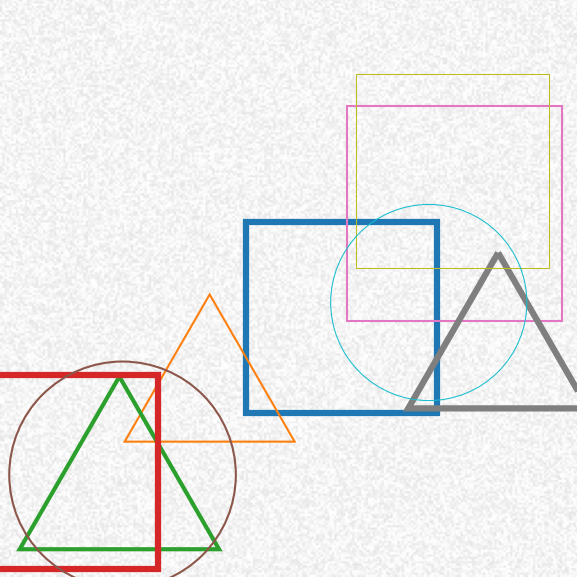[{"shape": "square", "thickness": 3, "radius": 0.83, "center": [0.591, 0.449]}, {"shape": "triangle", "thickness": 1, "radius": 0.85, "center": [0.363, 0.319]}, {"shape": "triangle", "thickness": 2, "radius": 1.0, "center": [0.207, 0.148]}, {"shape": "square", "thickness": 3, "radius": 0.84, "center": [0.106, 0.181]}, {"shape": "circle", "thickness": 1, "radius": 0.98, "center": [0.212, 0.177]}, {"shape": "square", "thickness": 1, "radius": 0.93, "center": [0.787, 0.629]}, {"shape": "triangle", "thickness": 3, "radius": 0.9, "center": [0.862, 0.382]}, {"shape": "square", "thickness": 0.5, "radius": 0.84, "center": [0.784, 0.703]}, {"shape": "circle", "thickness": 0.5, "radius": 0.85, "center": [0.742, 0.475]}]